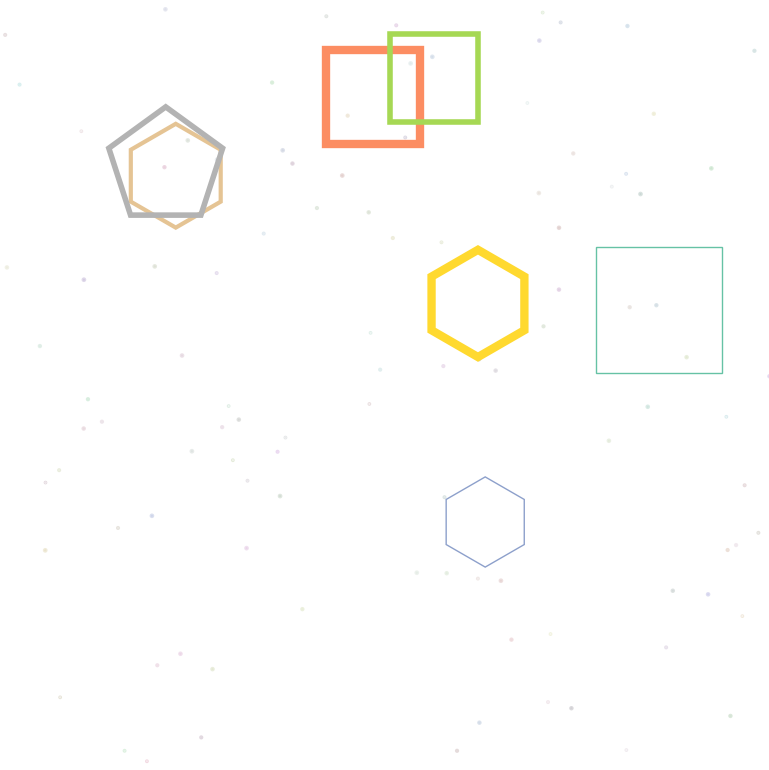[{"shape": "square", "thickness": 0.5, "radius": 0.41, "center": [0.856, 0.598]}, {"shape": "square", "thickness": 3, "radius": 0.31, "center": [0.485, 0.874]}, {"shape": "hexagon", "thickness": 0.5, "radius": 0.29, "center": [0.63, 0.322]}, {"shape": "square", "thickness": 2, "radius": 0.29, "center": [0.564, 0.899]}, {"shape": "hexagon", "thickness": 3, "radius": 0.35, "center": [0.621, 0.606]}, {"shape": "hexagon", "thickness": 1.5, "radius": 0.34, "center": [0.228, 0.772]}, {"shape": "pentagon", "thickness": 2, "radius": 0.39, "center": [0.215, 0.783]}]